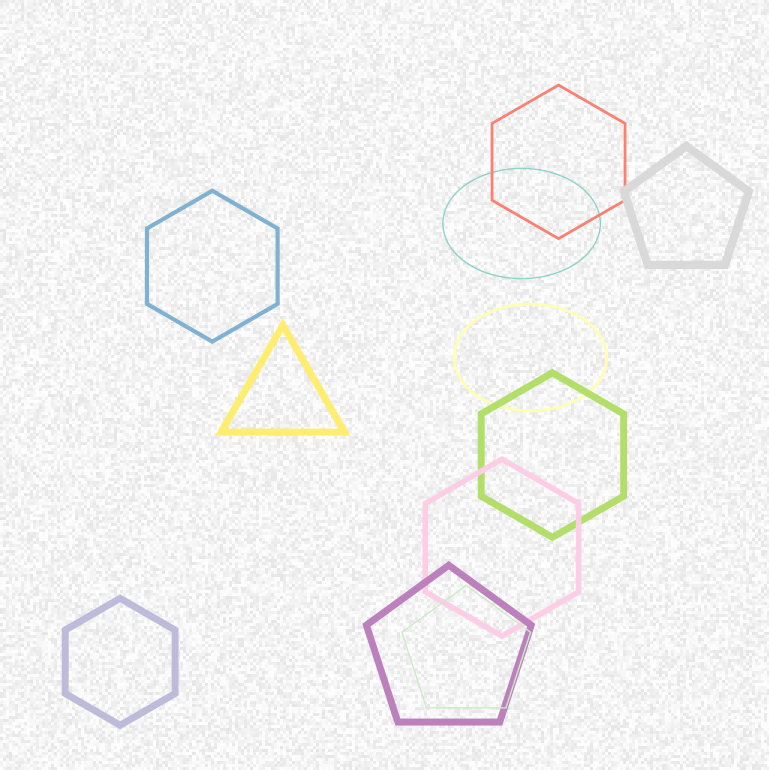[{"shape": "oval", "thickness": 0.5, "radius": 0.51, "center": [0.677, 0.71]}, {"shape": "oval", "thickness": 1, "radius": 0.5, "center": [0.689, 0.536]}, {"shape": "hexagon", "thickness": 2.5, "radius": 0.41, "center": [0.156, 0.141]}, {"shape": "hexagon", "thickness": 1, "radius": 0.5, "center": [0.725, 0.79]}, {"shape": "hexagon", "thickness": 1.5, "radius": 0.49, "center": [0.276, 0.654]}, {"shape": "hexagon", "thickness": 2.5, "radius": 0.53, "center": [0.717, 0.409]}, {"shape": "hexagon", "thickness": 2, "radius": 0.57, "center": [0.652, 0.289]}, {"shape": "pentagon", "thickness": 3, "radius": 0.43, "center": [0.891, 0.725]}, {"shape": "pentagon", "thickness": 2.5, "radius": 0.56, "center": [0.583, 0.153]}, {"shape": "pentagon", "thickness": 0.5, "radius": 0.44, "center": [0.605, 0.152]}, {"shape": "triangle", "thickness": 2.5, "radius": 0.46, "center": [0.367, 0.485]}]